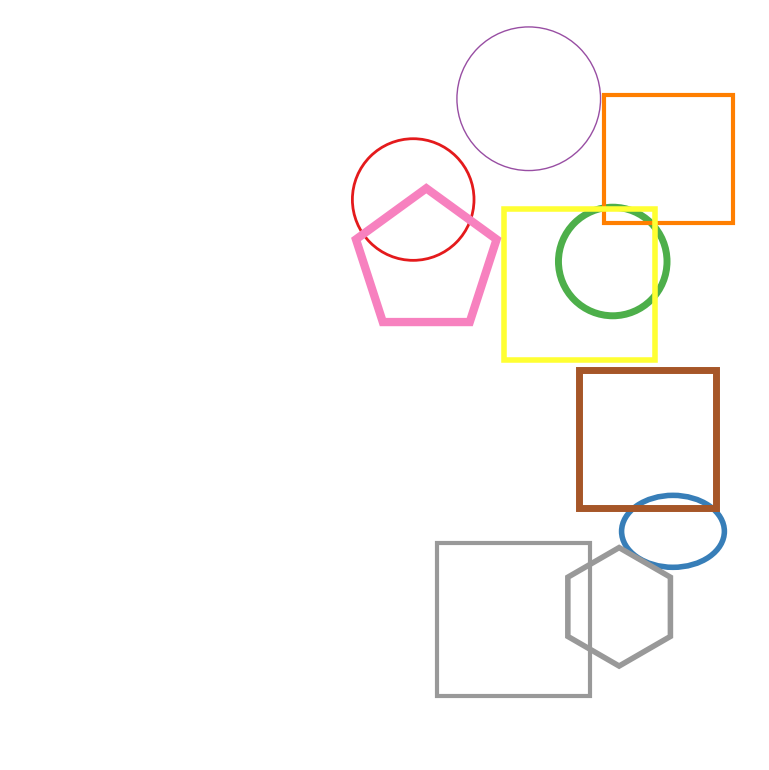[{"shape": "circle", "thickness": 1, "radius": 0.39, "center": [0.537, 0.741]}, {"shape": "oval", "thickness": 2, "radius": 0.33, "center": [0.874, 0.31]}, {"shape": "circle", "thickness": 2.5, "radius": 0.35, "center": [0.796, 0.66]}, {"shape": "circle", "thickness": 0.5, "radius": 0.47, "center": [0.687, 0.872]}, {"shape": "square", "thickness": 1.5, "radius": 0.42, "center": [0.868, 0.793]}, {"shape": "square", "thickness": 2, "radius": 0.49, "center": [0.752, 0.631]}, {"shape": "square", "thickness": 2.5, "radius": 0.45, "center": [0.841, 0.43]}, {"shape": "pentagon", "thickness": 3, "radius": 0.48, "center": [0.554, 0.659]}, {"shape": "hexagon", "thickness": 2, "radius": 0.38, "center": [0.804, 0.212]}, {"shape": "square", "thickness": 1.5, "radius": 0.5, "center": [0.667, 0.196]}]